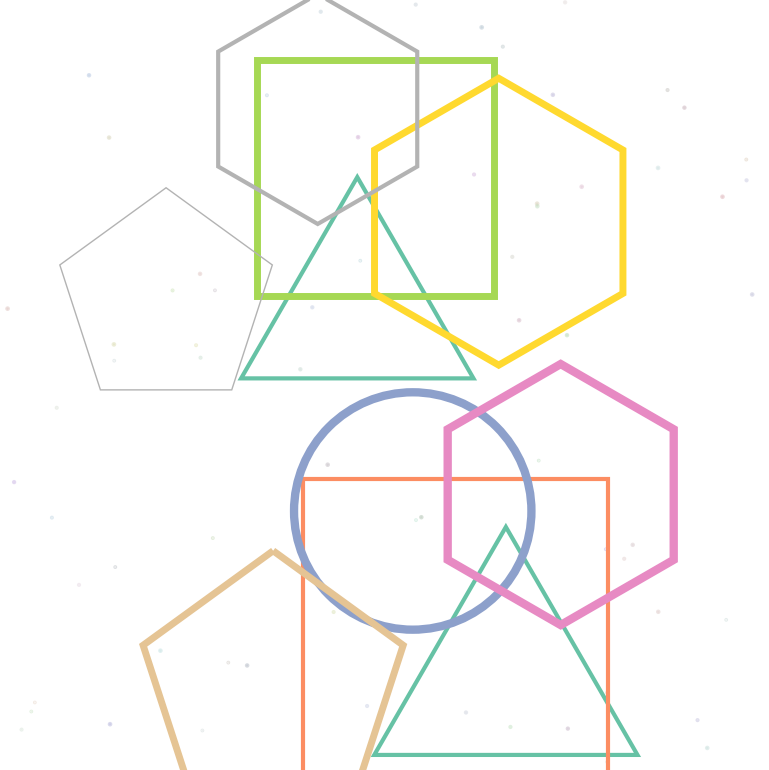[{"shape": "triangle", "thickness": 1.5, "radius": 0.87, "center": [0.464, 0.596]}, {"shape": "triangle", "thickness": 1.5, "radius": 0.99, "center": [0.657, 0.118]}, {"shape": "square", "thickness": 1.5, "radius": 0.99, "center": [0.591, 0.18]}, {"shape": "circle", "thickness": 3, "radius": 0.77, "center": [0.536, 0.336]}, {"shape": "hexagon", "thickness": 3, "radius": 0.85, "center": [0.728, 0.358]}, {"shape": "square", "thickness": 2.5, "radius": 0.77, "center": [0.488, 0.769]}, {"shape": "hexagon", "thickness": 2.5, "radius": 0.93, "center": [0.648, 0.712]}, {"shape": "pentagon", "thickness": 2.5, "radius": 0.89, "center": [0.355, 0.107]}, {"shape": "hexagon", "thickness": 1.5, "radius": 0.75, "center": [0.413, 0.858]}, {"shape": "pentagon", "thickness": 0.5, "radius": 0.73, "center": [0.216, 0.611]}]